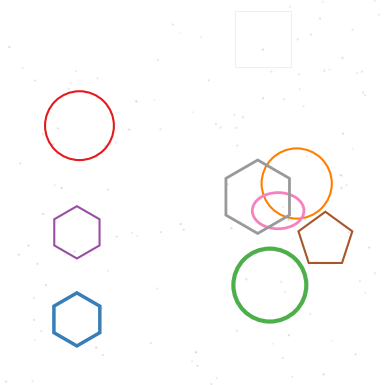[{"shape": "circle", "thickness": 1.5, "radius": 0.45, "center": [0.206, 0.674]}, {"shape": "hexagon", "thickness": 2.5, "radius": 0.34, "center": [0.2, 0.17]}, {"shape": "circle", "thickness": 3, "radius": 0.47, "center": [0.701, 0.259]}, {"shape": "hexagon", "thickness": 1.5, "radius": 0.34, "center": [0.2, 0.397]}, {"shape": "circle", "thickness": 1.5, "radius": 0.46, "center": [0.771, 0.523]}, {"shape": "square", "thickness": 0.5, "radius": 0.36, "center": [0.683, 0.898]}, {"shape": "pentagon", "thickness": 1.5, "radius": 0.37, "center": [0.845, 0.376]}, {"shape": "oval", "thickness": 2, "radius": 0.34, "center": [0.722, 0.453]}, {"shape": "hexagon", "thickness": 2, "radius": 0.48, "center": [0.669, 0.489]}]